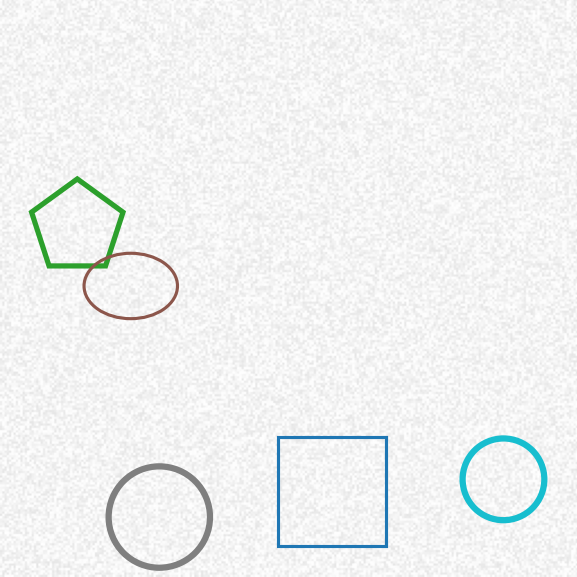[{"shape": "square", "thickness": 1.5, "radius": 0.47, "center": [0.575, 0.148]}, {"shape": "pentagon", "thickness": 2.5, "radius": 0.42, "center": [0.134, 0.606]}, {"shape": "oval", "thickness": 1.5, "radius": 0.4, "center": [0.226, 0.504]}, {"shape": "circle", "thickness": 3, "radius": 0.44, "center": [0.276, 0.104]}, {"shape": "circle", "thickness": 3, "radius": 0.35, "center": [0.872, 0.169]}]